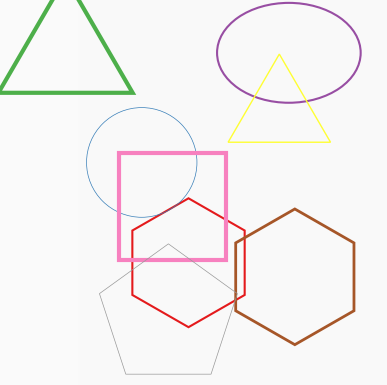[{"shape": "hexagon", "thickness": 1.5, "radius": 0.84, "center": [0.486, 0.318]}, {"shape": "circle", "thickness": 0.5, "radius": 0.71, "center": [0.366, 0.578]}, {"shape": "triangle", "thickness": 3, "radius": 1.0, "center": [0.169, 0.859]}, {"shape": "oval", "thickness": 1.5, "radius": 0.93, "center": [0.745, 0.863]}, {"shape": "triangle", "thickness": 1, "radius": 0.76, "center": [0.721, 0.707]}, {"shape": "hexagon", "thickness": 2, "radius": 0.88, "center": [0.761, 0.281]}, {"shape": "square", "thickness": 3, "radius": 0.69, "center": [0.445, 0.464]}, {"shape": "pentagon", "thickness": 0.5, "radius": 0.94, "center": [0.435, 0.18]}]